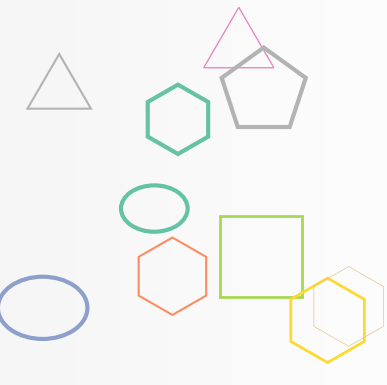[{"shape": "oval", "thickness": 3, "radius": 0.43, "center": [0.398, 0.458]}, {"shape": "hexagon", "thickness": 3, "radius": 0.45, "center": [0.459, 0.69]}, {"shape": "hexagon", "thickness": 1.5, "radius": 0.5, "center": [0.445, 0.283]}, {"shape": "oval", "thickness": 3, "radius": 0.58, "center": [0.11, 0.2]}, {"shape": "triangle", "thickness": 1, "radius": 0.52, "center": [0.616, 0.876]}, {"shape": "square", "thickness": 2, "radius": 0.53, "center": [0.673, 0.334]}, {"shape": "hexagon", "thickness": 2, "radius": 0.55, "center": [0.845, 0.168]}, {"shape": "hexagon", "thickness": 0.5, "radius": 0.52, "center": [0.9, 0.204]}, {"shape": "triangle", "thickness": 1.5, "radius": 0.47, "center": [0.153, 0.765]}, {"shape": "pentagon", "thickness": 3, "radius": 0.57, "center": [0.681, 0.762]}]